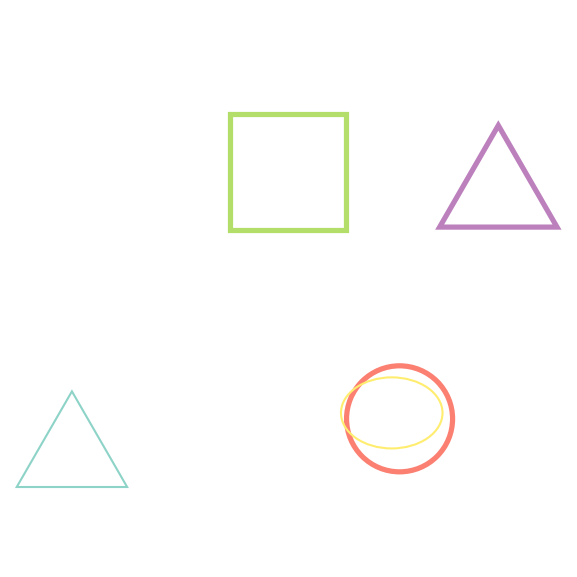[{"shape": "triangle", "thickness": 1, "radius": 0.55, "center": [0.125, 0.211]}, {"shape": "circle", "thickness": 2.5, "radius": 0.46, "center": [0.692, 0.274]}, {"shape": "square", "thickness": 2.5, "radius": 0.5, "center": [0.499, 0.701]}, {"shape": "triangle", "thickness": 2.5, "radius": 0.59, "center": [0.863, 0.665]}, {"shape": "oval", "thickness": 1, "radius": 0.44, "center": [0.678, 0.284]}]